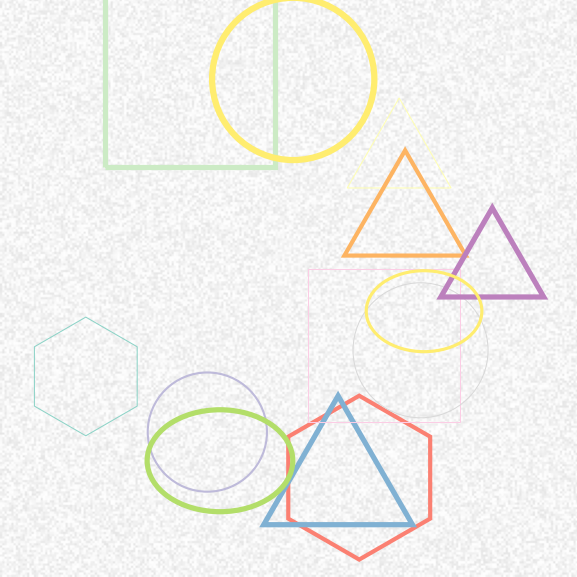[{"shape": "hexagon", "thickness": 0.5, "radius": 0.51, "center": [0.149, 0.347]}, {"shape": "triangle", "thickness": 0.5, "radius": 0.52, "center": [0.691, 0.726]}, {"shape": "circle", "thickness": 1, "radius": 0.52, "center": [0.359, 0.251]}, {"shape": "hexagon", "thickness": 2, "radius": 0.71, "center": [0.622, 0.172]}, {"shape": "triangle", "thickness": 2.5, "radius": 0.74, "center": [0.585, 0.165]}, {"shape": "triangle", "thickness": 2, "radius": 0.61, "center": [0.701, 0.617]}, {"shape": "oval", "thickness": 2.5, "radius": 0.63, "center": [0.381, 0.201]}, {"shape": "square", "thickness": 0.5, "radius": 0.66, "center": [0.665, 0.401]}, {"shape": "circle", "thickness": 0.5, "radius": 0.58, "center": [0.728, 0.393]}, {"shape": "triangle", "thickness": 2.5, "radius": 0.51, "center": [0.852, 0.536]}, {"shape": "square", "thickness": 2.5, "radius": 0.74, "center": [0.329, 0.858]}, {"shape": "oval", "thickness": 1.5, "radius": 0.5, "center": [0.734, 0.46]}, {"shape": "circle", "thickness": 3, "radius": 0.7, "center": [0.508, 0.862]}]